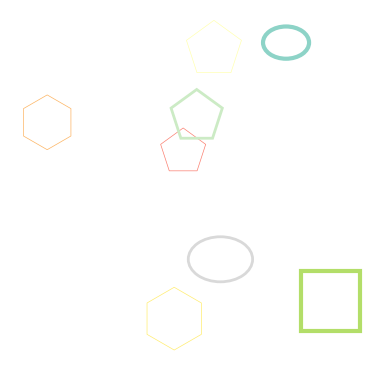[{"shape": "oval", "thickness": 3, "radius": 0.3, "center": [0.743, 0.889]}, {"shape": "pentagon", "thickness": 0.5, "radius": 0.38, "center": [0.556, 0.872]}, {"shape": "pentagon", "thickness": 0.5, "radius": 0.31, "center": [0.476, 0.606]}, {"shape": "hexagon", "thickness": 0.5, "radius": 0.36, "center": [0.123, 0.682]}, {"shape": "square", "thickness": 3, "radius": 0.39, "center": [0.859, 0.218]}, {"shape": "oval", "thickness": 2, "radius": 0.42, "center": [0.573, 0.327]}, {"shape": "pentagon", "thickness": 2, "radius": 0.35, "center": [0.511, 0.698]}, {"shape": "hexagon", "thickness": 0.5, "radius": 0.41, "center": [0.452, 0.172]}]